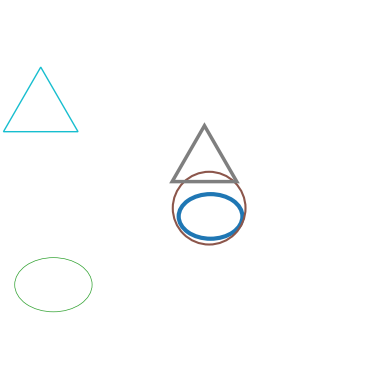[{"shape": "oval", "thickness": 3, "radius": 0.41, "center": [0.547, 0.438]}, {"shape": "oval", "thickness": 0.5, "radius": 0.5, "center": [0.139, 0.26]}, {"shape": "circle", "thickness": 1.5, "radius": 0.47, "center": [0.543, 0.459]}, {"shape": "triangle", "thickness": 2.5, "radius": 0.48, "center": [0.531, 0.577]}, {"shape": "triangle", "thickness": 1, "radius": 0.56, "center": [0.106, 0.714]}]